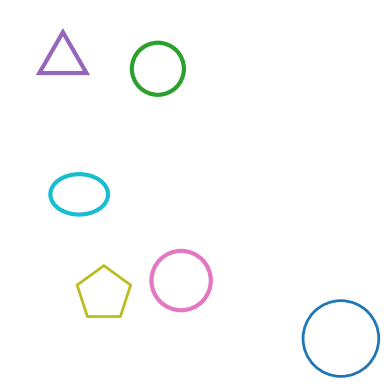[{"shape": "circle", "thickness": 2, "radius": 0.49, "center": [0.885, 0.121]}, {"shape": "circle", "thickness": 3, "radius": 0.34, "center": [0.41, 0.821]}, {"shape": "triangle", "thickness": 3, "radius": 0.35, "center": [0.163, 0.846]}, {"shape": "circle", "thickness": 3, "radius": 0.39, "center": [0.47, 0.271]}, {"shape": "pentagon", "thickness": 2, "radius": 0.37, "center": [0.27, 0.237]}, {"shape": "oval", "thickness": 3, "radius": 0.37, "center": [0.206, 0.495]}]